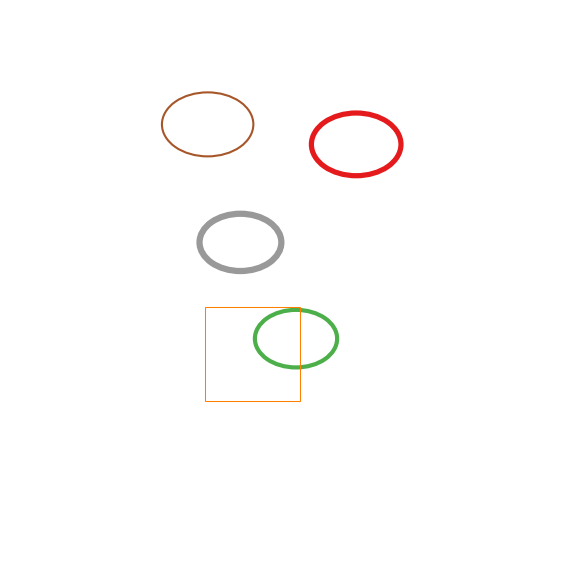[{"shape": "oval", "thickness": 2.5, "radius": 0.39, "center": [0.617, 0.749]}, {"shape": "oval", "thickness": 2, "radius": 0.36, "center": [0.513, 0.413]}, {"shape": "square", "thickness": 0.5, "radius": 0.41, "center": [0.437, 0.386]}, {"shape": "oval", "thickness": 1, "radius": 0.4, "center": [0.36, 0.784]}, {"shape": "oval", "thickness": 3, "radius": 0.35, "center": [0.416, 0.579]}]